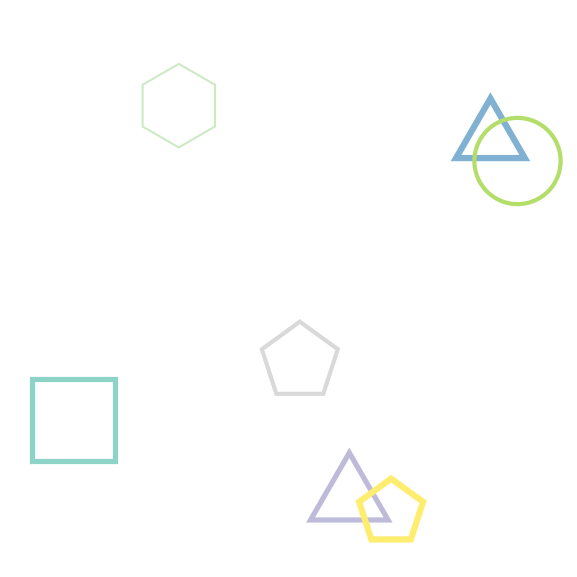[{"shape": "square", "thickness": 2.5, "radius": 0.36, "center": [0.128, 0.272]}, {"shape": "triangle", "thickness": 2.5, "radius": 0.39, "center": [0.605, 0.138]}, {"shape": "triangle", "thickness": 3, "radius": 0.34, "center": [0.849, 0.76]}, {"shape": "circle", "thickness": 2, "radius": 0.37, "center": [0.896, 0.72]}, {"shape": "pentagon", "thickness": 2, "radius": 0.35, "center": [0.519, 0.373]}, {"shape": "hexagon", "thickness": 1, "radius": 0.36, "center": [0.31, 0.816]}, {"shape": "pentagon", "thickness": 3, "radius": 0.29, "center": [0.677, 0.112]}]